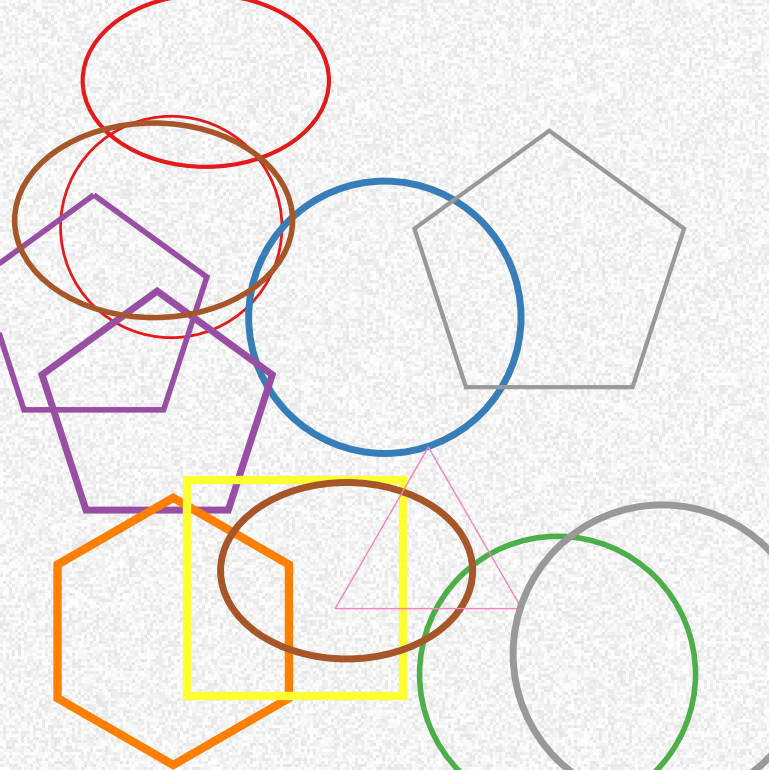[{"shape": "circle", "thickness": 1, "radius": 0.72, "center": [0.222, 0.705]}, {"shape": "oval", "thickness": 1.5, "radius": 0.8, "center": [0.267, 0.895]}, {"shape": "circle", "thickness": 2.5, "radius": 0.88, "center": [0.5, 0.588]}, {"shape": "circle", "thickness": 2, "radius": 0.9, "center": [0.724, 0.124]}, {"shape": "pentagon", "thickness": 2.5, "radius": 0.79, "center": [0.204, 0.465]}, {"shape": "pentagon", "thickness": 2, "radius": 0.77, "center": [0.122, 0.593]}, {"shape": "hexagon", "thickness": 3, "radius": 0.87, "center": [0.225, 0.18]}, {"shape": "square", "thickness": 3, "radius": 0.7, "center": [0.383, 0.237]}, {"shape": "oval", "thickness": 2, "radius": 0.9, "center": [0.2, 0.714]}, {"shape": "oval", "thickness": 2.5, "radius": 0.82, "center": [0.45, 0.259]}, {"shape": "triangle", "thickness": 0.5, "radius": 0.7, "center": [0.556, 0.28]}, {"shape": "pentagon", "thickness": 1.5, "radius": 0.92, "center": [0.713, 0.646]}, {"shape": "circle", "thickness": 2.5, "radius": 0.97, "center": [0.86, 0.151]}]